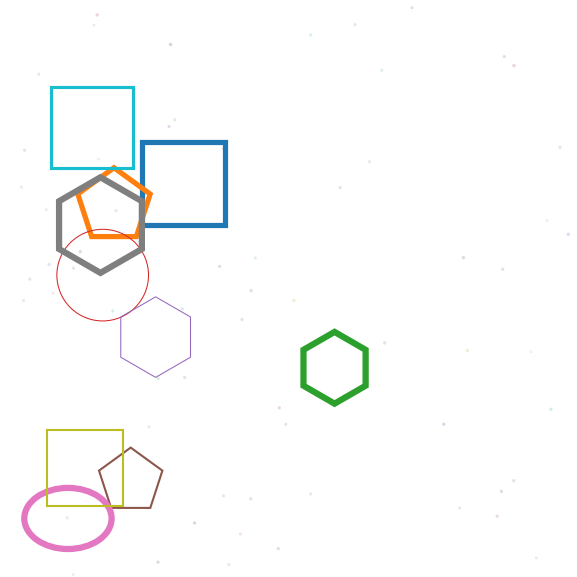[{"shape": "square", "thickness": 2.5, "radius": 0.36, "center": [0.318, 0.681]}, {"shape": "pentagon", "thickness": 2.5, "radius": 0.33, "center": [0.197, 0.643]}, {"shape": "hexagon", "thickness": 3, "radius": 0.31, "center": [0.579, 0.362]}, {"shape": "circle", "thickness": 0.5, "radius": 0.4, "center": [0.178, 0.523]}, {"shape": "hexagon", "thickness": 0.5, "radius": 0.35, "center": [0.27, 0.415]}, {"shape": "pentagon", "thickness": 1, "radius": 0.29, "center": [0.226, 0.166]}, {"shape": "oval", "thickness": 3, "radius": 0.38, "center": [0.118, 0.101]}, {"shape": "hexagon", "thickness": 3, "radius": 0.41, "center": [0.174, 0.609]}, {"shape": "square", "thickness": 1, "radius": 0.33, "center": [0.147, 0.189]}, {"shape": "square", "thickness": 1.5, "radius": 0.35, "center": [0.16, 0.779]}]